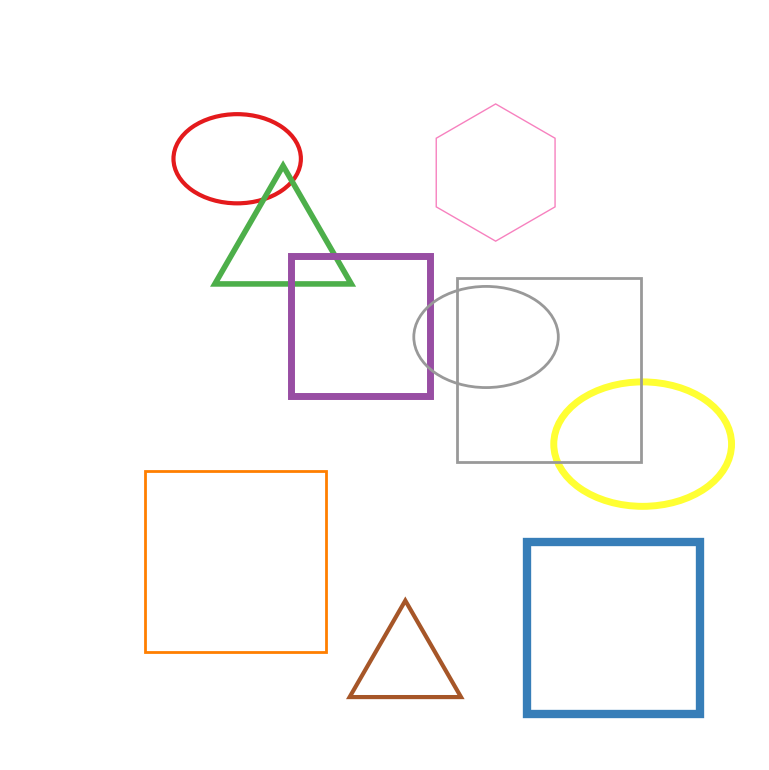[{"shape": "oval", "thickness": 1.5, "radius": 0.41, "center": [0.308, 0.794]}, {"shape": "square", "thickness": 3, "radius": 0.56, "center": [0.797, 0.185]}, {"shape": "triangle", "thickness": 2, "radius": 0.51, "center": [0.368, 0.682]}, {"shape": "square", "thickness": 2.5, "radius": 0.45, "center": [0.468, 0.576]}, {"shape": "square", "thickness": 1, "radius": 0.59, "center": [0.305, 0.271]}, {"shape": "oval", "thickness": 2.5, "radius": 0.58, "center": [0.835, 0.423]}, {"shape": "triangle", "thickness": 1.5, "radius": 0.42, "center": [0.526, 0.136]}, {"shape": "hexagon", "thickness": 0.5, "radius": 0.45, "center": [0.644, 0.776]}, {"shape": "oval", "thickness": 1, "radius": 0.47, "center": [0.631, 0.562]}, {"shape": "square", "thickness": 1, "radius": 0.6, "center": [0.713, 0.52]}]